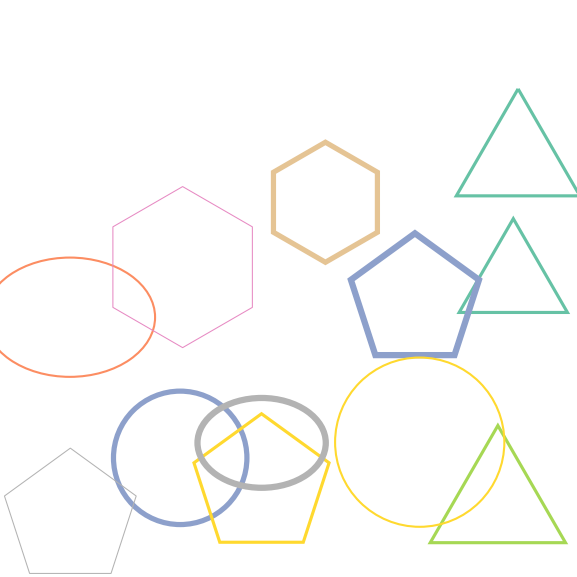[{"shape": "triangle", "thickness": 1.5, "radius": 0.54, "center": [0.889, 0.512]}, {"shape": "triangle", "thickness": 1.5, "radius": 0.62, "center": [0.897, 0.722]}, {"shape": "oval", "thickness": 1, "radius": 0.74, "center": [0.121, 0.45]}, {"shape": "circle", "thickness": 2.5, "radius": 0.58, "center": [0.312, 0.206]}, {"shape": "pentagon", "thickness": 3, "radius": 0.58, "center": [0.718, 0.479]}, {"shape": "hexagon", "thickness": 0.5, "radius": 0.7, "center": [0.316, 0.537]}, {"shape": "triangle", "thickness": 1.5, "radius": 0.68, "center": [0.862, 0.127]}, {"shape": "pentagon", "thickness": 1.5, "radius": 0.61, "center": [0.453, 0.16]}, {"shape": "circle", "thickness": 1, "radius": 0.73, "center": [0.727, 0.233]}, {"shape": "hexagon", "thickness": 2.5, "radius": 0.52, "center": [0.564, 0.649]}, {"shape": "pentagon", "thickness": 0.5, "radius": 0.6, "center": [0.122, 0.103]}, {"shape": "oval", "thickness": 3, "radius": 0.56, "center": [0.453, 0.232]}]